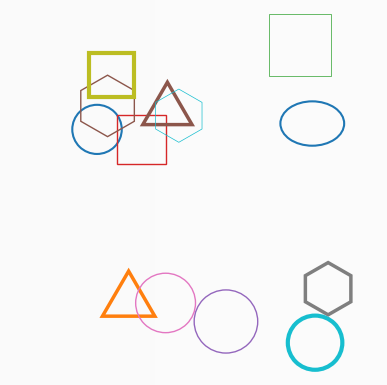[{"shape": "oval", "thickness": 1.5, "radius": 0.41, "center": [0.806, 0.679]}, {"shape": "circle", "thickness": 1.5, "radius": 0.32, "center": [0.25, 0.664]}, {"shape": "triangle", "thickness": 2.5, "radius": 0.39, "center": [0.332, 0.218]}, {"shape": "square", "thickness": 0.5, "radius": 0.4, "center": [0.774, 0.883]}, {"shape": "square", "thickness": 1, "radius": 0.32, "center": [0.365, 0.639]}, {"shape": "circle", "thickness": 1, "radius": 0.41, "center": [0.583, 0.165]}, {"shape": "triangle", "thickness": 2.5, "radius": 0.37, "center": [0.432, 0.713]}, {"shape": "hexagon", "thickness": 1, "radius": 0.4, "center": [0.278, 0.725]}, {"shape": "circle", "thickness": 1, "radius": 0.39, "center": [0.427, 0.213]}, {"shape": "hexagon", "thickness": 2.5, "radius": 0.34, "center": [0.847, 0.25]}, {"shape": "square", "thickness": 3, "radius": 0.29, "center": [0.288, 0.805]}, {"shape": "hexagon", "thickness": 0.5, "radius": 0.35, "center": [0.461, 0.7]}, {"shape": "circle", "thickness": 3, "radius": 0.35, "center": [0.813, 0.11]}]